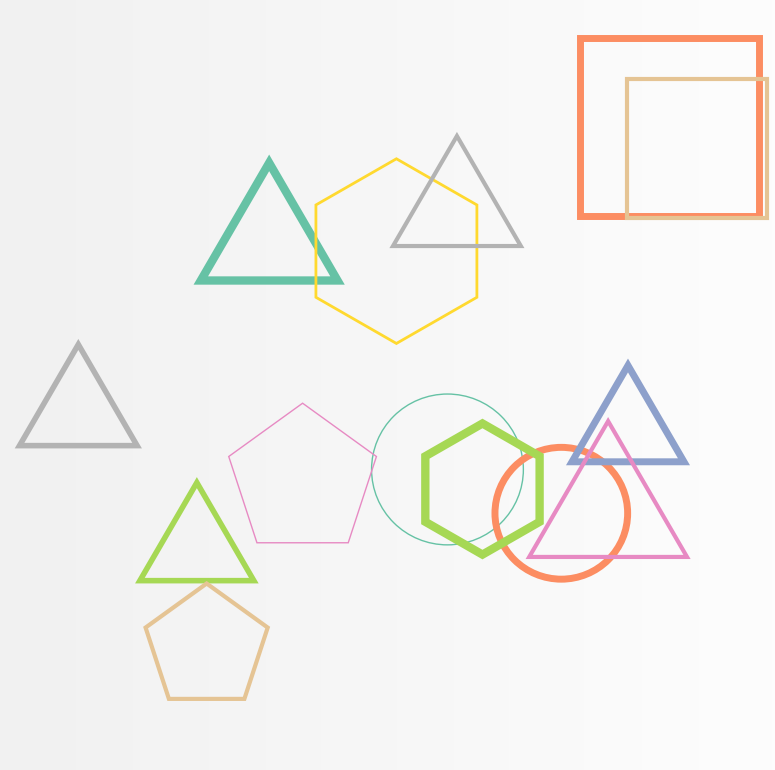[{"shape": "triangle", "thickness": 3, "radius": 0.51, "center": [0.347, 0.687]}, {"shape": "circle", "thickness": 0.5, "radius": 0.49, "center": [0.577, 0.39]}, {"shape": "circle", "thickness": 2.5, "radius": 0.43, "center": [0.724, 0.333]}, {"shape": "square", "thickness": 2.5, "radius": 0.58, "center": [0.864, 0.835]}, {"shape": "triangle", "thickness": 2.5, "radius": 0.42, "center": [0.81, 0.442]}, {"shape": "pentagon", "thickness": 0.5, "radius": 0.5, "center": [0.39, 0.376]}, {"shape": "triangle", "thickness": 1.5, "radius": 0.59, "center": [0.785, 0.335]}, {"shape": "triangle", "thickness": 2, "radius": 0.42, "center": [0.254, 0.288]}, {"shape": "hexagon", "thickness": 3, "radius": 0.43, "center": [0.623, 0.365]}, {"shape": "hexagon", "thickness": 1, "radius": 0.6, "center": [0.512, 0.674]}, {"shape": "square", "thickness": 1.5, "radius": 0.45, "center": [0.9, 0.807]}, {"shape": "pentagon", "thickness": 1.5, "radius": 0.41, "center": [0.267, 0.159]}, {"shape": "triangle", "thickness": 2, "radius": 0.44, "center": [0.101, 0.465]}, {"shape": "triangle", "thickness": 1.5, "radius": 0.48, "center": [0.59, 0.728]}]